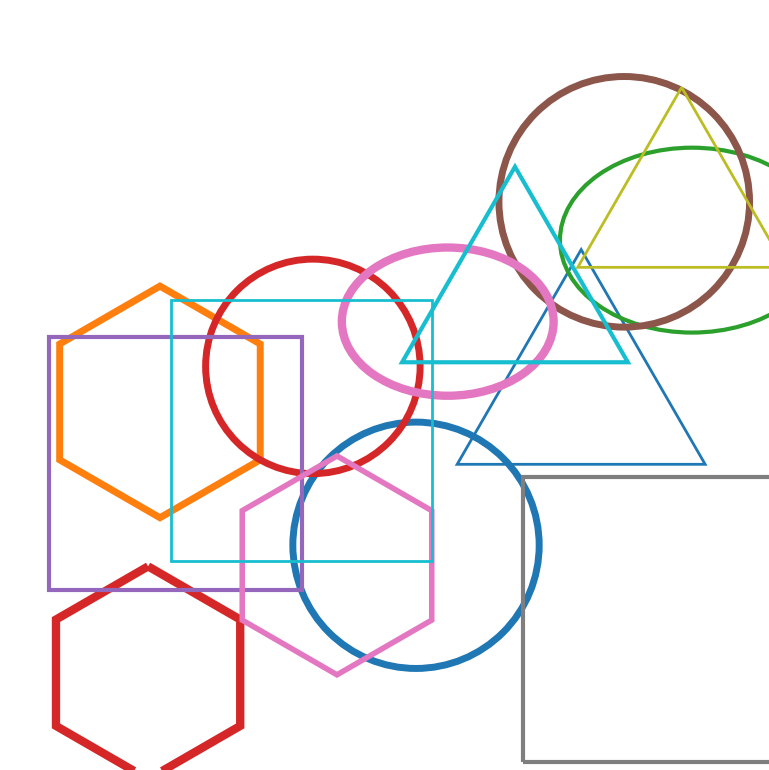[{"shape": "circle", "thickness": 2.5, "radius": 0.8, "center": [0.54, 0.292]}, {"shape": "triangle", "thickness": 1, "radius": 0.93, "center": [0.755, 0.49]}, {"shape": "hexagon", "thickness": 2.5, "radius": 0.75, "center": [0.208, 0.478]}, {"shape": "oval", "thickness": 1.5, "radius": 0.86, "center": [0.899, 0.688]}, {"shape": "circle", "thickness": 2.5, "radius": 0.7, "center": [0.406, 0.524]}, {"shape": "hexagon", "thickness": 3, "radius": 0.69, "center": [0.192, 0.126]}, {"shape": "square", "thickness": 1.5, "radius": 0.82, "center": [0.228, 0.398]}, {"shape": "circle", "thickness": 2.5, "radius": 0.81, "center": [0.811, 0.738]}, {"shape": "hexagon", "thickness": 2, "radius": 0.71, "center": [0.438, 0.266]}, {"shape": "oval", "thickness": 3, "radius": 0.69, "center": [0.581, 0.582]}, {"shape": "square", "thickness": 1.5, "radius": 0.92, "center": [0.864, 0.195]}, {"shape": "triangle", "thickness": 1, "radius": 0.78, "center": [0.885, 0.731]}, {"shape": "triangle", "thickness": 1.5, "radius": 0.85, "center": [0.669, 0.614]}, {"shape": "square", "thickness": 1, "radius": 0.85, "center": [0.392, 0.441]}]